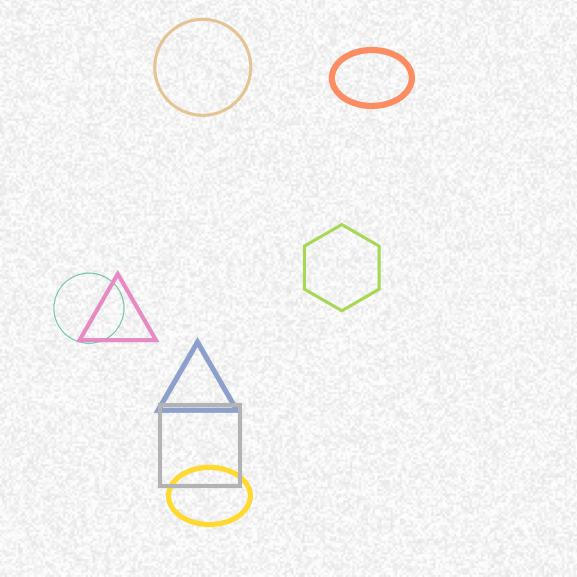[{"shape": "circle", "thickness": 0.5, "radius": 0.3, "center": [0.154, 0.465]}, {"shape": "oval", "thickness": 3, "radius": 0.35, "center": [0.644, 0.864]}, {"shape": "triangle", "thickness": 2.5, "radius": 0.39, "center": [0.342, 0.328]}, {"shape": "triangle", "thickness": 2, "radius": 0.38, "center": [0.204, 0.448]}, {"shape": "hexagon", "thickness": 1.5, "radius": 0.37, "center": [0.592, 0.536]}, {"shape": "oval", "thickness": 2.5, "radius": 0.35, "center": [0.363, 0.14]}, {"shape": "circle", "thickness": 1.5, "radius": 0.42, "center": [0.351, 0.883]}, {"shape": "square", "thickness": 2, "radius": 0.35, "center": [0.346, 0.228]}]